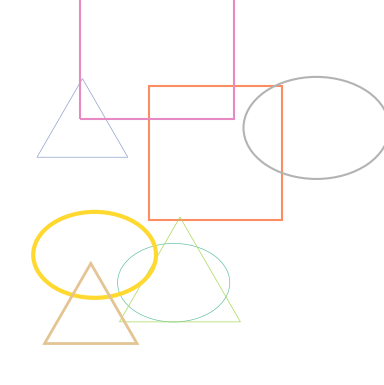[{"shape": "oval", "thickness": 0.5, "radius": 0.73, "center": [0.451, 0.266]}, {"shape": "square", "thickness": 1.5, "radius": 0.87, "center": [0.56, 0.603]}, {"shape": "triangle", "thickness": 0.5, "radius": 0.68, "center": [0.214, 0.66]}, {"shape": "square", "thickness": 1.5, "radius": 1.0, "center": [0.407, 0.892]}, {"shape": "triangle", "thickness": 0.5, "radius": 0.91, "center": [0.467, 0.255]}, {"shape": "oval", "thickness": 3, "radius": 0.8, "center": [0.246, 0.338]}, {"shape": "triangle", "thickness": 2, "radius": 0.69, "center": [0.236, 0.177]}, {"shape": "oval", "thickness": 1.5, "radius": 0.95, "center": [0.822, 0.668]}]